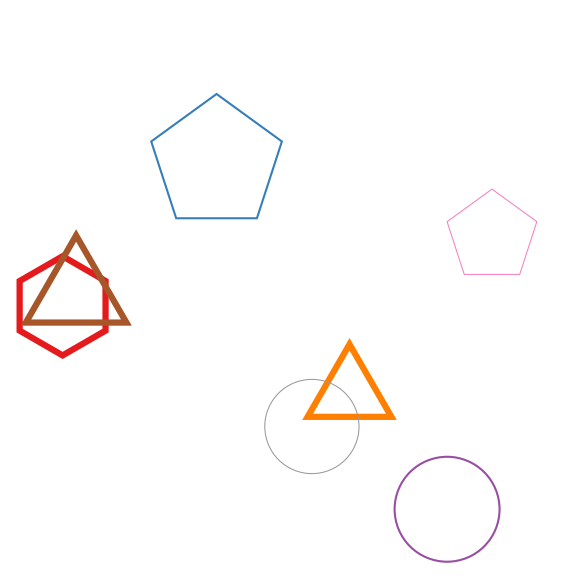[{"shape": "hexagon", "thickness": 3, "radius": 0.43, "center": [0.108, 0.47]}, {"shape": "pentagon", "thickness": 1, "radius": 0.59, "center": [0.375, 0.717]}, {"shape": "circle", "thickness": 1, "radius": 0.45, "center": [0.774, 0.117]}, {"shape": "triangle", "thickness": 3, "radius": 0.42, "center": [0.605, 0.319]}, {"shape": "triangle", "thickness": 3, "radius": 0.5, "center": [0.132, 0.491]}, {"shape": "pentagon", "thickness": 0.5, "radius": 0.41, "center": [0.852, 0.59]}, {"shape": "circle", "thickness": 0.5, "radius": 0.41, "center": [0.54, 0.261]}]